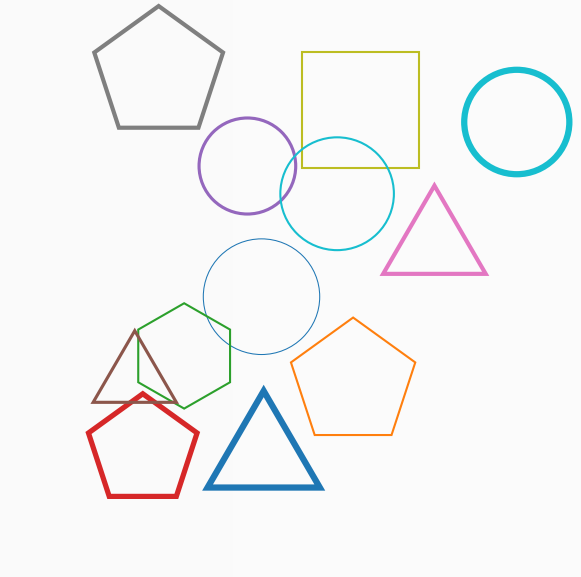[{"shape": "triangle", "thickness": 3, "radius": 0.56, "center": [0.454, 0.211]}, {"shape": "circle", "thickness": 0.5, "radius": 0.5, "center": [0.45, 0.485]}, {"shape": "pentagon", "thickness": 1, "radius": 0.56, "center": [0.607, 0.337]}, {"shape": "hexagon", "thickness": 1, "radius": 0.46, "center": [0.317, 0.383]}, {"shape": "pentagon", "thickness": 2.5, "radius": 0.49, "center": [0.246, 0.219]}, {"shape": "circle", "thickness": 1.5, "radius": 0.42, "center": [0.426, 0.712]}, {"shape": "triangle", "thickness": 1.5, "radius": 0.41, "center": [0.232, 0.344]}, {"shape": "triangle", "thickness": 2, "radius": 0.51, "center": [0.747, 0.576]}, {"shape": "pentagon", "thickness": 2, "radius": 0.58, "center": [0.273, 0.872]}, {"shape": "square", "thickness": 1, "radius": 0.5, "center": [0.621, 0.809]}, {"shape": "circle", "thickness": 3, "radius": 0.45, "center": [0.889, 0.788]}, {"shape": "circle", "thickness": 1, "radius": 0.49, "center": [0.58, 0.664]}]